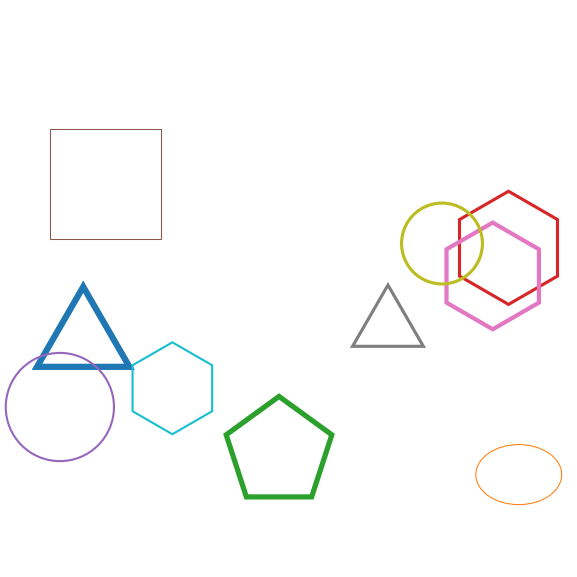[{"shape": "triangle", "thickness": 3, "radius": 0.46, "center": [0.144, 0.41]}, {"shape": "oval", "thickness": 0.5, "radius": 0.37, "center": [0.898, 0.177]}, {"shape": "pentagon", "thickness": 2.5, "radius": 0.48, "center": [0.483, 0.216]}, {"shape": "hexagon", "thickness": 1.5, "radius": 0.49, "center": [0.881, 0.57]}, {"shape": "circle", "thickness": 1, "radius": 0.47, "center": [0.104, 0.294]}, {"shape": "square", "thickness": 0.5, "radius": 0.48, "center": [0.183, 0.681]}, {"shape": "hexagon", "thickness": 2, "radius": 0.46, "center": [0.853, 0.521]}, {"shape": "triangle", "thickness": 1.5, "radius": 0.35, "center": [0.672, 0.435]}, {"shape": "circle", "thickness": 1.5, "radius": 0.35, "center": [0.765, 0.577]}, {"shape": "hexagon", "thickness": 1, "radius": 0.4, "center": [0.298, 0.327]}]